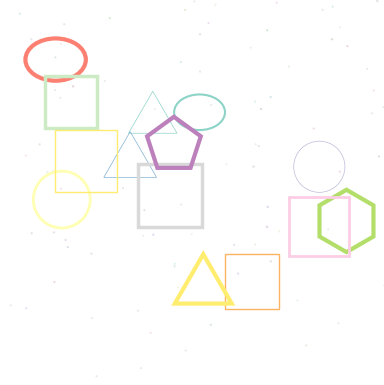[{"shape": "triangle", "thickness": 0.5, "radius": 0.36, "center": [0.397, 0.69]}, {"shape": "oval", "thickness": 1.5, "radius": 0.33, "center": [0.518, 0.708]}, {"shape": "circle", "thickness": 2, "radius": 0.37, "center": [0.16, 0.482]}, {"shape": "circle", "thickness": 0.5, "radius": 0.33, "center": [0.829, 0.567]}, {"shape": "oval", "thickness": 3, "radius": 0.39, "center": [0.144, 0.845]}, {"shape": "triangle", "thickness": 0.5, "radius": 0.4, "center": [0.338, 0.579]}, {"shape": "square", "thickness": 1, "radius": 0.35, "center": [0.655, 0.269]}, {"shape": "hexagon", "thickness": 3, "radius": 0.4, "center": [0.9, 0.426]}, {"shape": "square", "thickness": 2, "radius": 0.39, "center": [0.829, 0.411]}, {"shape": "square", "thickness": 2.5, "radius": 0.41, "center": [0.442, 0.493]}, {"shape": "pentagon", "thickness": 3, "radius": 0.37, "center": [0.452, 0.623]}, {"shape": "square", "thickness": 2.5, "radius": 0.34, "center": [0.184, 0.735]}, {"shape": "triangle", "thickness": 3, "radius": 0.43, "center": [0.528, 0.254]}, {"shape": "square", "thickness": 1, "radius": 0.4, "center": [0.223, 0.581]}]